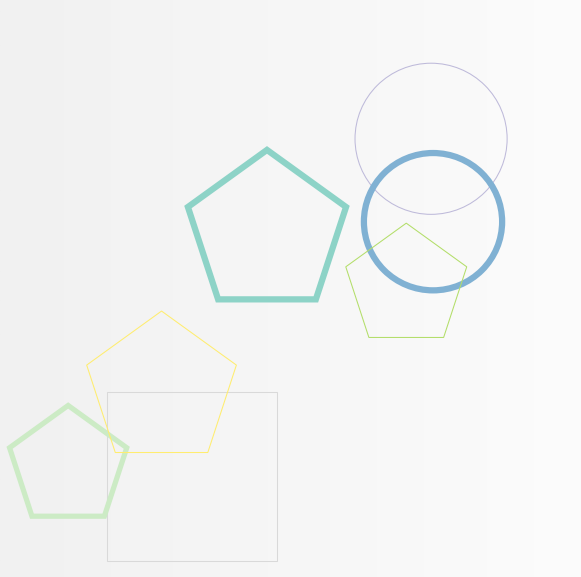[{"shape": "pentagon", "thickness": 3, "radius": 0.72, "center": [0.459, 0.596]}, {"shape": "circle", "thickness": 0.5, "radius": 0.65, "center": [0.742, 0.759]}, {"shape": "circle", "thickness": 3, "radius": 0.59, "center": [0.745, 0.615]}, {"shape": "pentagon", "thickness": 0.5, "radius": 0.55, "center": [0.699, 0.503]}, {"shape": "square", "thickness": 0.5, "radius": 0.73, "center": [0.331, 0.174]}, {"shape": "pentagon", "thickness": 2.5, "radius": 0.53, "center": [0.117, 0.191]}, {"shape": "pentagon", "thickness": 0.5, "radius": 0.68, "center": [0.278, 0.325]}]